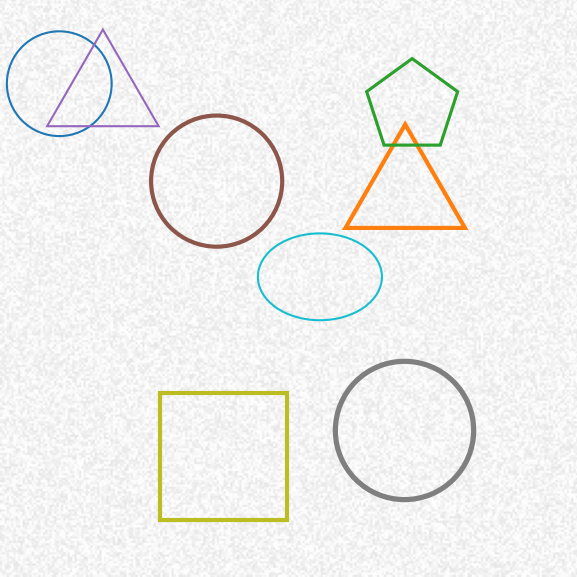[{"shape": "circle", "thickness": 1, "radius": 0.45, "center": [0.103, 0.854]}, {"shape": "triangle", "thickness": 2, "radius": 0.6, "center": [0.702, 0.664]}, {"shape": "pentagon", "thickness": 1.5, "radius": 0.41, "center": [0.714, 0.815]}, {"shape": "triangle", "thickness": 1, "radius": 0.56, "center": [0.178, 0.836]}, {"shape": "circle", "thickness": 2, "radius": 0.57, "center": [0.375, 0.686]}, {"shape": "circle", "thickness": 2.5, "radius": 0.6, "center": [0.7, 0.254]}, {"shape": "square", "thickness": 2, "radius": 0.55, "center": [0.387, 0.208]}, {"shape": "oval", "thickness": 1, "radius": 0.54, "center": [0.554, 0.52]}]